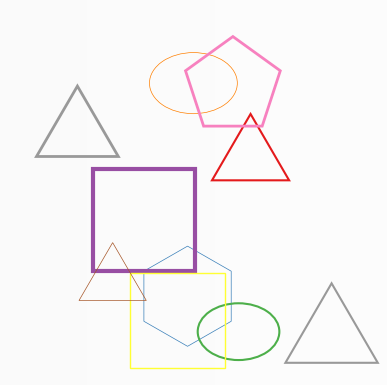[{"shape": "triangle", "thickness": 1.5, "radius": 0.57, "center": [0.647, 0.589]}, {"shape": "hexagon", "thickness": 0.5, "radius": 0.65, "center": [0.484, 0.231]}, {"shape": "oval", "thickness": 1.5, "radius": 0.53, "center": [0.616, 0.139]}, {"shape": "square", "thickness": 3, "radius": 0.66, "center": [0.372, 0.428]}, {"shape": "oval", "thickness": 0.5, "radius": 0.57, "center": [0.499, 0.784]}, {"shape": "square", "thickness": 1, "radius": 0.61, "center": [0.458, 0.167]}, {"shape": "triangle", "thickness": 0.5, "radius": 0.5, "center": [0.291, 0.27]}, {"shape": "pentagon", "thickness": 2, "radius": 0.64, "center": [0.601, 0.776]}, {"shape": "triangle", "thickness": 2, "radius": 0.61, "center": [0.2, 0.654]}, {"shape": "triangle", "thickness": 1.5, "radius": 0.69, "center": [0.856, 0.126]}]